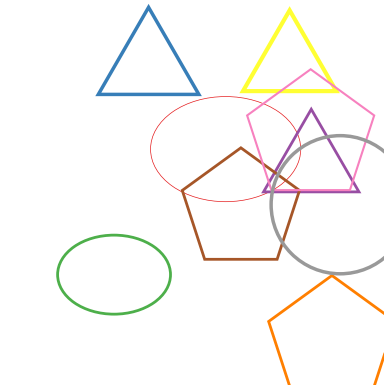[{"shape": "oval", "thickness": 0.5, "radius": 0.98, "center": [0.586, 0.613]}, {"shape": "triangle", "thickness": 2.5, "radius": 0.75, "center": [0.386, 0.83]}, {"shape": "oval", "thickness": 2, "radius": 0.73, "center": [0.296, 0.287]}, {"shape": "triangle", "thickness": 2, "radius": 0.72, "center": [0.808, 0.573]}, {"shape": "pentagon", "thickness": 2, "radius": 0.86, "center": [0.862, 0.112]}, {"shape": "triangle", "thickness": 3, "radius": 0.7, "center": [0.752, 0.833]}, {"shape": "pentagon", "thickness": 2, "radius": 0.8, "center": [0.626, 0.456]}, {"shape": "pentagon", "thickness": 1.5, "radius": 0.87, "center": [0.807, 0.647]}, {"shape": "circle", "thickness": 2.5, "radius": 0.9, "center": [0.884, 0.468]}]